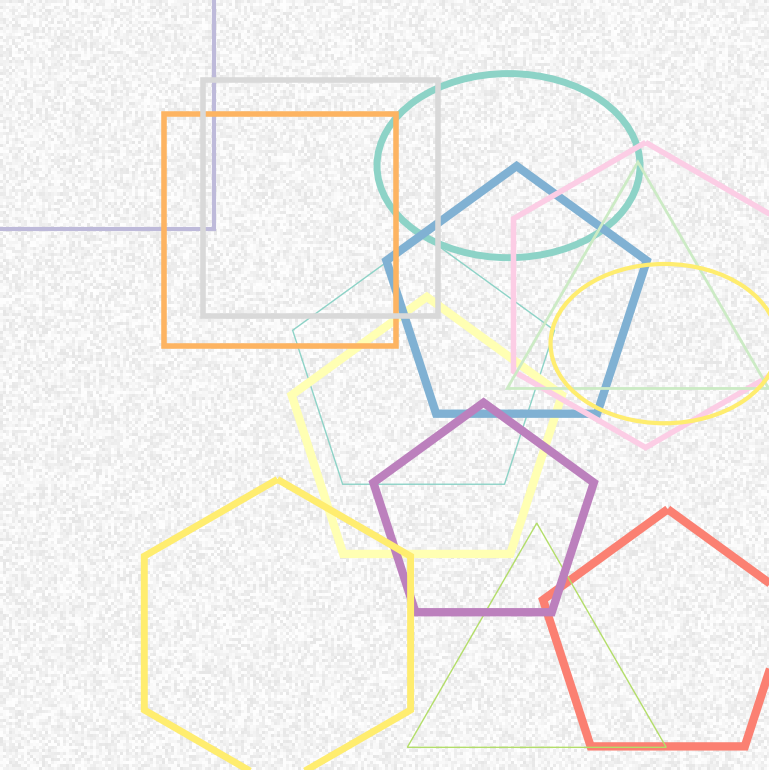[{"shape": "oval", "thickness": 2.5, "radius": 0.85, "center": [0.66, 0.785]}, {"shape": "pentagon", "thickness": 0.5, "radius": 0.89, "center": [0.55, 0.516]}, {"shape": "pentagon", "thickness": 3, "radius": 0.92, "center": [0.554, 0.43]}, {"shape": "square", "thickness": 1.5, "radius": 0.84, "center": [0.111, 0.87]}, {"shape": "pentagon", "thickness": 3, "radius": 0.85, "center": [0.867, 0.168]}, {"shape": "pentagon", "thickness": 3, "radius": 0.89, "center": [0.671, 0.607]}, {"shape": "square", "thickness": 2, "radius": 0.75, "center": [0.364, 0.701]}, {"shape": "triangle", "thickness": 0.5, "radius": 0.97, "center": [0.697, 0.127]}, {"shape": "hexagon", "thickness": 2, "radius": 0.99, "center": [0.838, 0.617]}, {"shape": "square", "thickness": 2, "radius": 0.76, "center": [0.416, 0.743]}, {"shape": "pentagon", "thickness": 3, "radius": 0.75, "center": [0.628, 0.327]}, {"shape": "triangle", "thickness": 1, "radius": 0.98, "center": [0.828, 0.594]}, {"shape": "oval", "thickness": 1.5, "radius": 0.74, "center": [0.863, 0.554]}, {"shape": "hexagon", "thickness": 2.5, "radius": 1.0, "center": [0.36, 0.178]}]